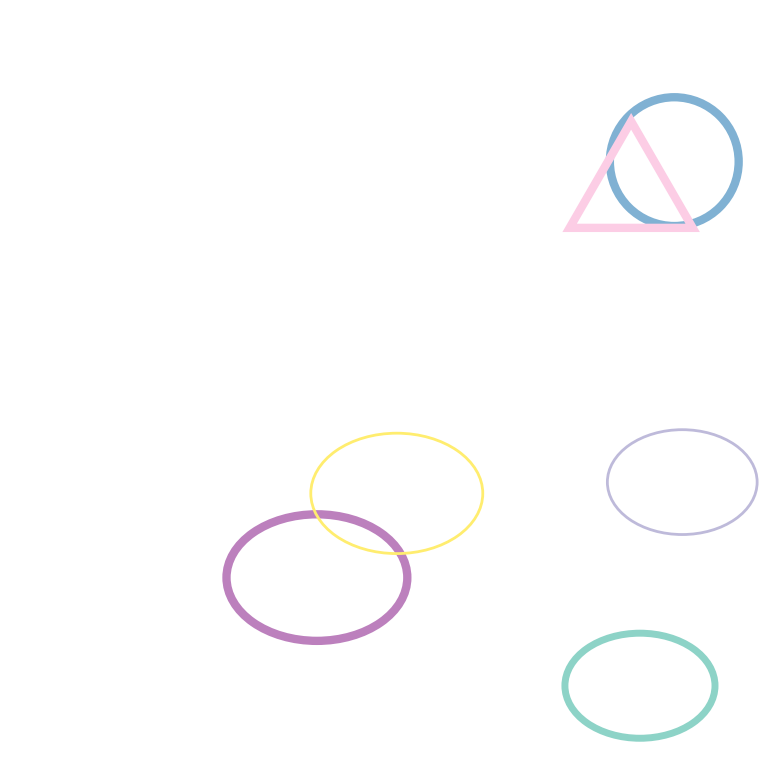[{"shape": "oval", "thickness": 2.5, "radius": 0.49, "center": [0.831, 0.109]}, {"shape": "oval", "thickness": 1, "radius": 0.49, "center": [0.886, 0.374]}, {"shape": "circle", "thickness": 3, "radius": 0.42, "center": [0.876, 0.79]}, {"shape": "triangle", "thickness": 3, "radius": 0.46, "center": [0.82, 0.75]}, {"shape": "oval", "thickness": 3, "radius": 0.59, "center": [0.412, 0.25]}, {"shape": "oval", "thickness": 1, "radius": 0.56, "center": [0.515, 0.359]}]